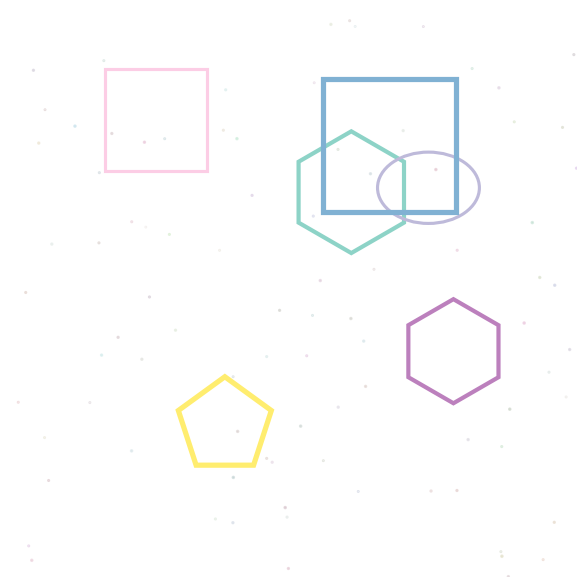[{"shape": "hexagon", "thickness": 2, "radius": 0.53, "center": [0.608, 0.666]}, {"shape": "oval", "thickness": 1.5, "radius": 0.44, "center": [0.742, 0.674]}, {"shape": "square", "thickness": 2.5, "radius": 0.58, "center": [0.674, 0.747]}, {"shape": "square", "thickness": 1.5, "radius": 0.44, "center": [0.269, 0.791]}, {"shape": "hexagon", "thickness": 2, "radius": 0.45, "center": [0.785, 0.391]}, {"shape": "pentagon", "thickness": 2.5, "radius": 0.42, "center": [0.389, 0.262]}]